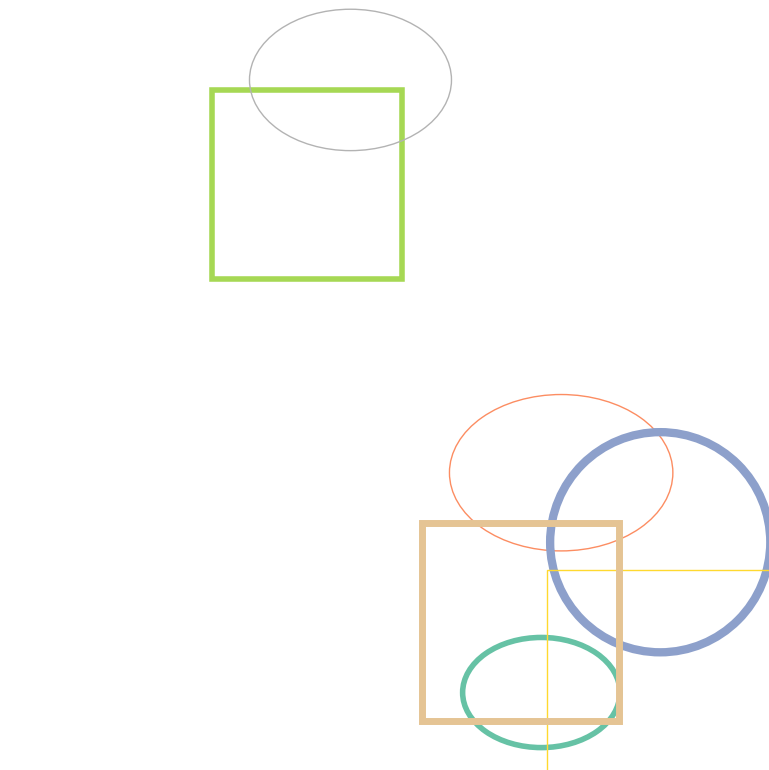[{"shape": "oval", "thickness": 2, "radius": 0.51, "center": [0.703, 0.101]}, {"shape": "oval", "thickness": 0.5, "radius": 0.73, "center": [0.729, 0.386]}, {"shape": "circle", "thickness": 3, "radius": 0.71, "center": [0.857, 0.296]}, {"shape": "square", "thickness": 2, "radius": 0.62, "center": [0.399, 0.76]}, {"shape": "square", "thickness": 0.5, "radius": 0.74, "center": [0.859, 0.111]}, {"shape": "square", "thickness": 2.5, "radius": 0.64, "center": [0.676, 0.192]}, {"shape": "oval", "thickness": 0.5, "radius": 0.66, "center": [0.455, 0.896]}]